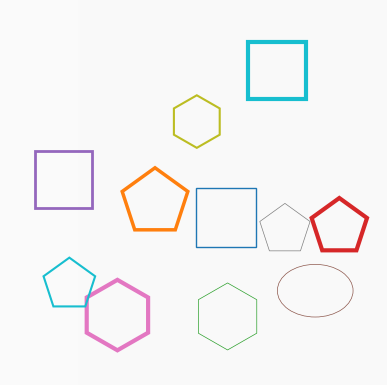[{"shape": "square", "thickness": 1, "radius": 0.38, "center": [0.584, 0.436]}, {"shape": "pentagon", "thickness": 2.5, "radius": 0.45, "center": [0.4, 0.475]}, {"shape": "hexagon", "thickness": 0.5, "radius": 0.44, "center": [0.587, 0.178]}, {"shape": "pentagon", "thickness": 3, "radius": 0.38, "center": [0.876, 0.411]}, {"shape": "square", "thickness": 2, "radius": 0.37, "center": [0.165, 0.534]}, {"shape": "oval", "thickness": 0.5, "radius": 0.49, "center": [0.813, 0.245]}, {"shape": "hexagon", "thickness": 3, "radius": 0.46, "center": [0.303, 0.182]}, {"shape": "pentagon", "thickness": 0.5, "radius": 0.34, "center": [0.735, 0.404]}, {"shape": "hexagon", "thickness": 1.5, "radius": 0.34, "center": [0.508, 0.684]}, {"shape": "pentagon", "thickness": 1.5, "radius": 0.35, "center": [0.179, 0.261]}, {"shape": "square", "thickness": 3, "radius": 0.37, "center": [0.715, 0.817]}]